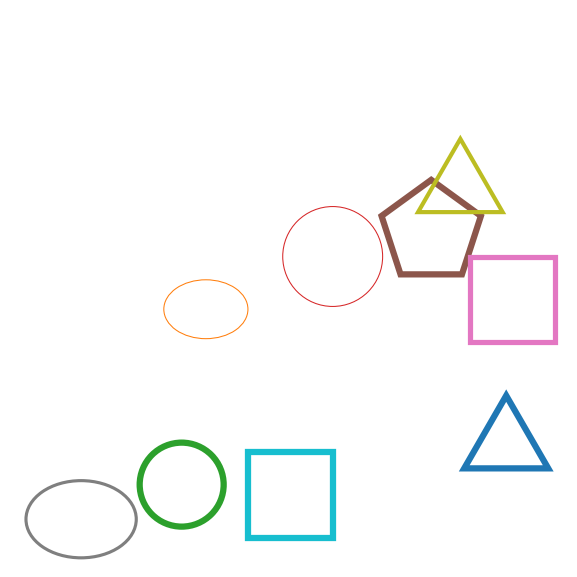[{"shape": "triangle", "thickness": 3, "radius": 0.42, "center": [0.877, 0.23]}, {"shape": "oval", "thickness": 0.5, "radius": 0.36, "center": [0.357, 0.464]}, {"shape": "circle", "thickness": 3, "radius": 0.36, "center": [0.315, 0.16]}, {"shape": "circle", "thickness": 0.5, "radius": 0.43, "center": [0.576, 0.555]}, {"shape": "pentagon", "thickness": 3, "radius": 0.45, "center": [0.747, 0.597]}, {"shape": "square", "thickness": 2.5, "radius": 0.37, "center": [0.887, 0.48]}, {"shape": "oval", "thickness": 1.5, "radius": 0.48, "center": [0.14, 0.1]}, {"shape": "triangle", "thickness": 2, "radius": 0.42, "center": [0.797, 0.674]}, {"shape": "square", "thickness": 3, "radius": 0.37, "center": [0.503, 0.142]}]